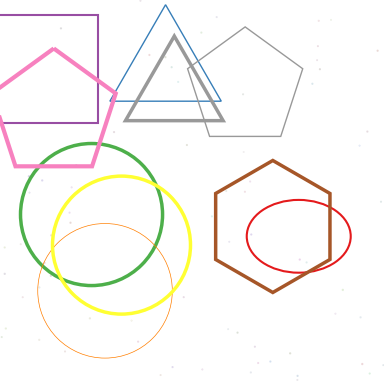[{"shape": "oval", "thickness": 1.5, "radius": 0.68, "center": [0.776, 0.386]}, {"shape": "triangle", "thickness": 1, "radius": 0.84, "center": [0.43, 0.821]}, {"shape": "circle", "thickness": 2.5, "radius": 0.92, "center": [0.238, 0.443]}, {"shape": "square", "thickness": 1.5, "radius": 0.7, "center": [0.114, 0.821]}, {"shape": "circle", "thickness": 0.5, "radius": 0.87, "center": [0.273, 0.245]}, {"shape": "circle", "thickness": 2.5, "radius": 0.9, "center": [0.316, 0.363]}, {"shape": "hexagon", "thickness": 2.5, "radius": 0.86, "center": [0.709, 0.412]}, {"shape": "pentagon", "thickness": 3, "radius": 0.85, "center": [0.14, 0.705]}, {"shape": "pentagon", "thickness": 1, "radius": 0.79, "center": [0.637, 0.773]}, {"shape": "triangle", "thickness": 2.5, "radius": 0.73, "center": [0.453, 0.76]}]